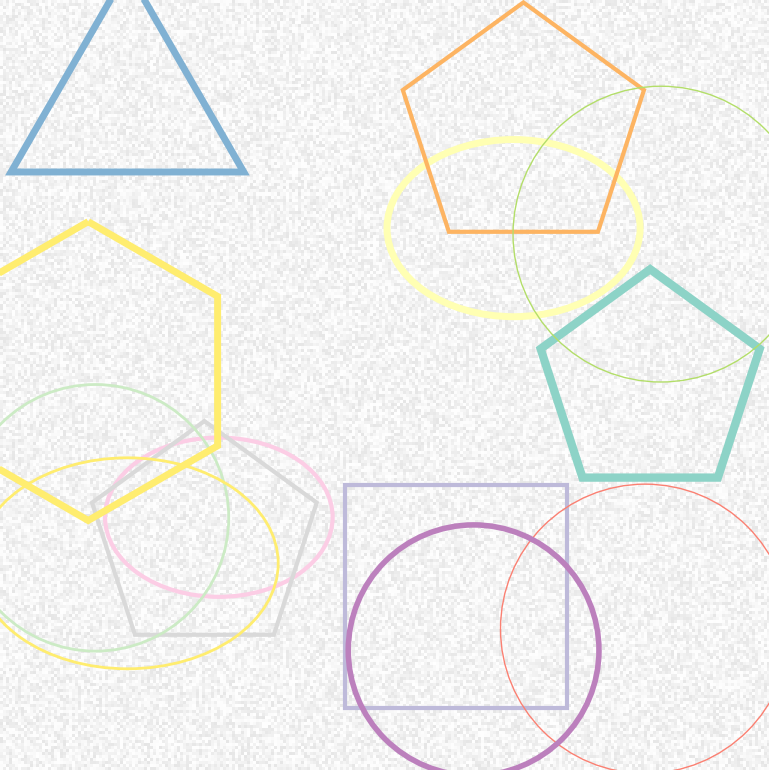[{"shape": "pentagon", "thickness": 3, "radius": 0.75, "center": [0.844, 0.501]}, {"shape": "oval", "thickness": 2.5, "radius": 0.82, "center": [0.667, 0.704]}, {"shape": "square", "thickness": 1.5, "radius": 0.72, "center": [0.593, 0.225]}, {"shape": "circle", "thickness": 0.5, "radius": 0.94, "center": [0.838, 0.183]}, {"shape": "triangle", "thickness": 2.5, "radius": 0.87, "center": [0.165, 0.864]}, {"shape": "pentagon", "thickness": 1.5, "radius": 0.82, "center": [0.68, 0.832]}, {"shape": "circle", "thickness": 0.5, "radius": 0.96, "center": [0.858, 0.696]}, {"shape": "oval", "thickness": 1.5, "radius": 0.74, "center": [0.284, 0.328]}, {"shape": "pentagon", "thickness": 1.5, "radius": 0.77, "center": [0.265, 0.3]}, {"shape": "circle", "thickness": 2, "radius": 0.81, "center": [0.615, 0.156]}, {"shape": "circle", "thickness": 1, "radius": 0.87, "center": [0.124, 0.327]}, {"shape": "hexagon", "thickness": 2.5, "radius": 0.97, "center": [0.115, 0.518]}, {"shape": "oval", "thickness": 1, "radius": 0.98, "center": [0.166, 0.268]}]